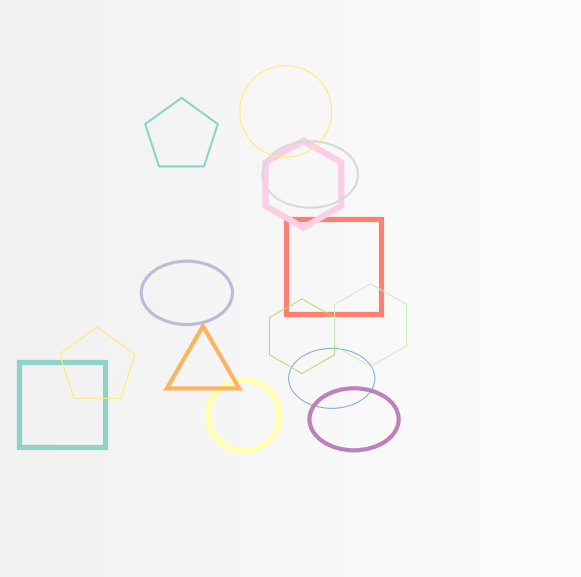[{"shape": "pentagon", "thickness": 1, "radius": 0.33, "center": [0.312, 0.764]}, {"shape": "square", "thickness": 2.5, "radius": 0.37, "center": [0.107, 0.299]}, {"shape": "circle", "thickness": 3, "radius": 0.31, "center": [0.419, 0.28]}, {"shape": "oval", "thickness": 1.5, "radius": 0.39, "center": [0.321, 0.492]}, {"shape": "square", "thickness": 2.5, "radius": 0.41, "center": [0.574, 0.538]}, {"shape": "oval", "thickness": 0.5, "radius": 0.37, "center": [0.571, 0.344]}, {"shape": "triangle", "thickness": 2, "radius": 0.36, "center": [0.349, 0.362]}, {"shape": "hexagon", "thickness": 0.5, "radius": 0.32, "center": [0.52, 0.417]}, {"shape": "hexagon", "thickness": 3, "radius": 0.38, "center": [0.522, 0.68]}, {"shape": "oval", "thickness": 1, "radius": 0.41, "center": [0.534, 0.697]}, {"shape": "oval", "thickness": 2, "radius": 0.38, "center": [0.609, 0.273]}, {"shape": "hexagon", "thickness": 0.5, "radius": 0.36, "center": [0.638, 0.436]}, {"shape": "circle", "thickness": 0.5, "radius": 0.4, "center": [0.492, 0.806]}, {"shape": "pentagon", "thickness": 0.5, "radius": 0.34, "center": [0.167, 0.365]}]